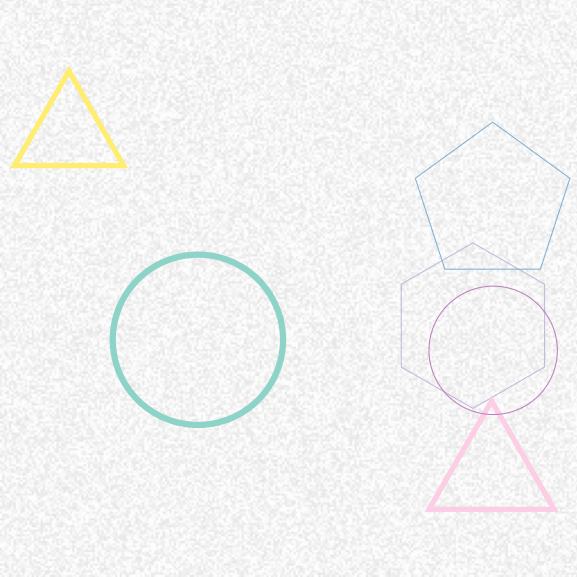[{"shape": "circle", "thickness": 3, "radius": 0.74, "center": [0.343, 0.411]}, {"shape": "hexagon", "thickness": 0.5, "radius": 0.72, "center": [0.819, 0.435]}, {"shape": "pentagon", "thickness": 0.5, "radius": 0.7, "center": [0.853, 0.647]}, {"shape": "triangle", "thickness": 2.5, "radius": 0.63, "center": [0.851, 0.18]}, {"shape": "circle", "thickness": 0.5, "radius": 0.56, "center": [0.854, 0.393]}, {"shape": "triangle", "thickness": 2.5, "radius": 0.55, "center": [0.12, 0.767]}]